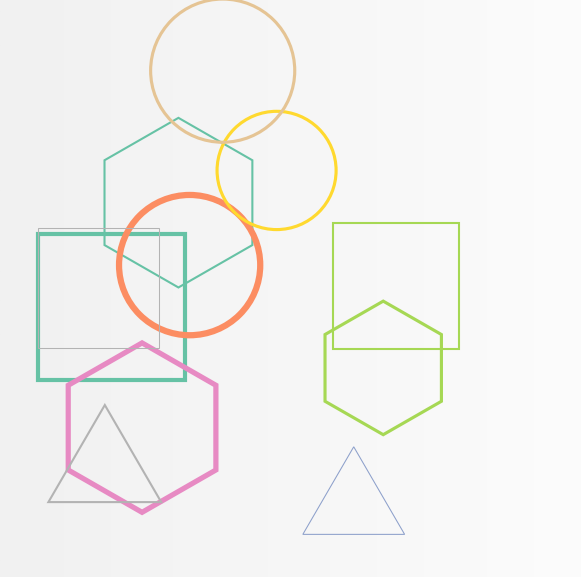[{"shape": "hexagon", "thickness": 1, "radius": 0.73, "center": [0.307, 0.648]}, {"shape": "square", "thickness": 2, "radius": 0.63, "center": [0.191, 0.467]}, {"shape": "circle", "thickness": 3, "radius": 0.61, "center": [0.326, 0.54]}, {"shape": "triangle", "thickness": 0.5, "radius": 0.51, "center": [0.609, 0.124]}, {"shape": "hexagon", "thickness": 2.5, "radius": 0.73, "center": [0.244, 0.259]}, {"shape": "hexagon", "thickness": 1.5, "radius": 0.58, "center": [0.659, 0.362]}, {"shape": "square", "thickness": 1, "radius": 0.54, "center": [0.682, 0.504]}, {"shape": "circle", "thickness": 1.5, "radius": 0.51, "center": [0.476, 0.704]}, {"shape": "circle", "thickness": 1.5, "radius": 0.62, "center": [0.383, 0.877]}, {"shape": "square", "thickness": 0.5, "radius": 0.52, "center": [0.17, 0.5]}, {"shape": "triangle", "thickness": 1, "radius": 0.56, "center": [0.18, 0.186]}]